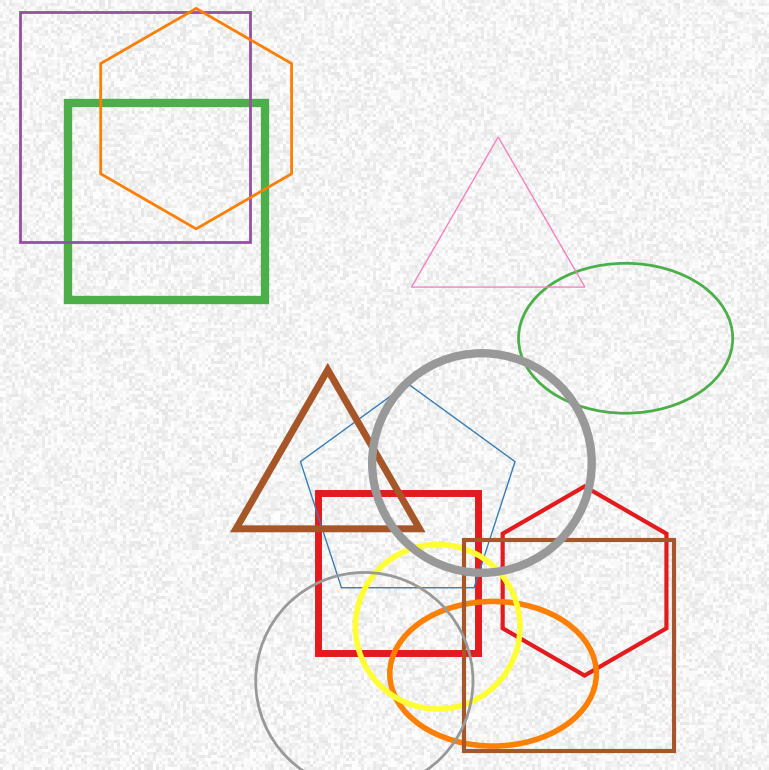[{"shape": "hexagon", "thickness": 1.5, "radius": 0.61, "center": [0.759, 0.245]}, {"shape": "square", "thickness": 2.5, "radius": 0.52, "center": [0.517, 0.256]}, {"shape": "pentagon", "thickness": 0.5, "radius": 0.73, "center": [0.53, 0.355]}, {"shape": "square", "thickness": 3, "radius": 0.64, "center": [0.216, 0.738]}, {"shape": "oval", "thickness": 1, "radius": 0.7, "center": [0.812, 0.561]}, {"shape": "square", "thickness": 1, "radius": 0.75, "center": [0.175, 0.835]}, {"shape": "oval", "thickness": 2, "radius": 0.67, "center": [0.64, 0.125]}, {"shape": "hexagon", "thickness": 1, "radius": 0.72, "center": [0.255, 0.846]}, {"shape": "circle", "thickness": 2, "radius": 0.53, "center": [0.568, 0.186]}, {"shape": "square", "thickness": 1.5, "radius": 0.68, "center": [0.739, 0.162]}, {"shape": "triangle", "thickness": 2.5, "radius": 0.69, "center": [0.426, 0.382]}, {"shape": "triangle", "thickness": 0.5, "radius": 0.65, "center": [0.647, 0.692]}, {"shape": "circle", "thickness": 1, "radius": 0.71, "center": [0.473, 0.115]}, {"shape": "circle", "thickness": 3, "radius": 0.71, "center": [0.626, 0.399]}]